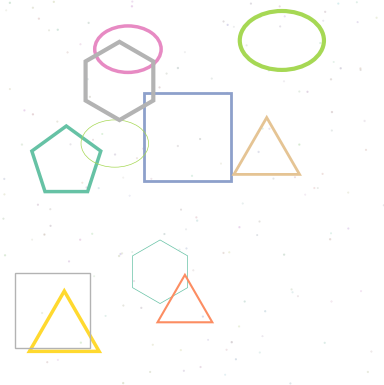[{"shape": "hexagon", "thickness": 0.5, "radius": 0.41, "center": [0.416, 0.294]}, {"shape": "pentagon", "thickness": 2.5, "radius": 0.47, "center": [0.172, 0.579]}, {"shape": "triangle", "thickness": 1.5, "radius": 0.41, "center": [0.48, 0.204]}, {"shape": "square", "thickness": 2, "radius": 0.57, "center": [0.487, 0.645]}, {"shape": "oval", "thickness": 2.5, "radius": 0.43, "center": [0.332, 0.872]}, {"shape": "oval", "thickness": 3, "radius": 0.55, "center": [0.732, 0.895]}, {"shape": "oval", "thickness": 0.5, "radius": 0.44, "center": [0.298, 0.627]}, {"shape": "triangle", "thickness": 2.5, "radius": 0.52, "center": [0.167, 0.14]}, {"shape": "triangle", "thickness": 2, "radius": 0.49, "center": [0.693, 0.596]}, {"shape": "hexagon", "thickness": 3, "radius": 0.51, "center": [0.31, 0.79]}, {"shape": "square", "thickness": 1, "radius": 0.49, "center": [0.137, 0.193]}]